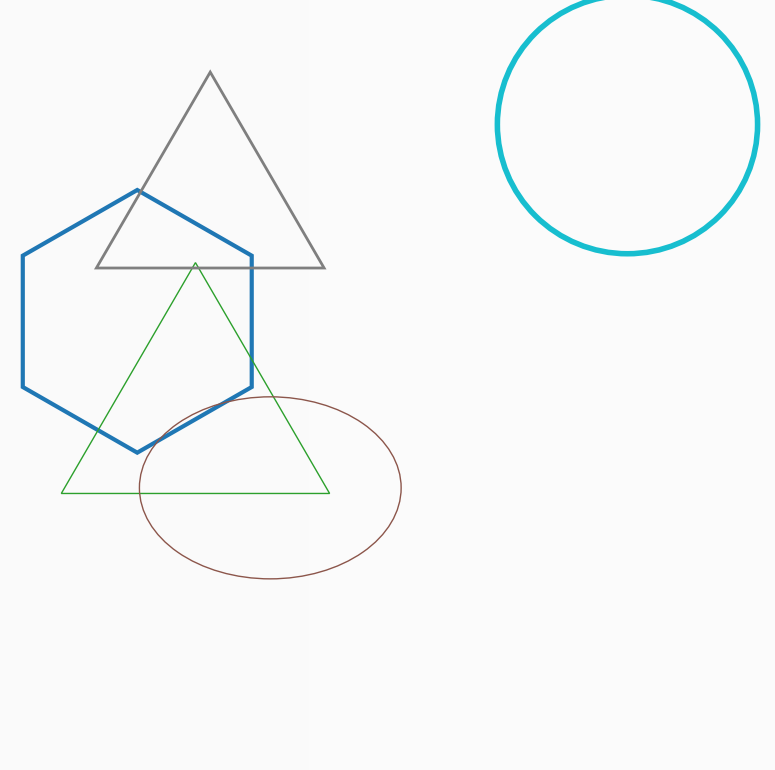[{"shape": "hexagon", "thickness": 1.5, "radius": 0.85, "center": [0.177, 0.583]}, {"shape": "triangle", "thickness": 0.5, "radius": 1.0, "center": [0.252, 0.459]}, {"shape": "oval", "thickness": 0.5, "radius": 0.84, "center": [0.349, 0.366]}, {"shape": "triangle", "thickness": 1, "radius": 0.85, "center": [0.271, 0.737]}, {"shape": "circle", "thickness": 2, "radius": 0.84, "center": [0.81, 0.838]}]